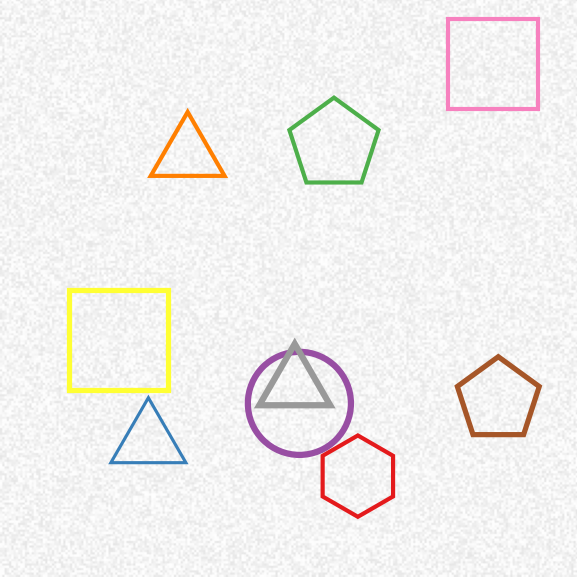[{"shape": "hexagon", "thickness": 2, "radius": 0.35, "center": [0.62, 0.175]}, {"shape": "triangle", "thickness": 1.5, "radius": 0.37, "center": [0.257, 0.235]}, {"shape": "pentagon", "thickness": 2, "radius": 0.41, "center": [0.578, 0.749]}, {"shape": "circle", "thickness": 3, "radius": 0.45, "center": [0.518, 0.301]}, {"shape": "triangle", "thickness": 2, "radius": 0.37, "center": [0.325, 0.731]}, {"shape": "square", "thickness": 2.5, "radius": 0.43, "center": [0.205, 0.41]}, {"shape": "pentagon", "thickness": 2.5, "radius": 0.37, "center": [0.863, 0.307]}, {"shape": "square", "thickness": 2, "radius": 0.39, "center": [0.854, 0.889]}, {"shape": "triangle", "thickness": 3, "radius": 0.35, "center": [0.51, 0.333]}]